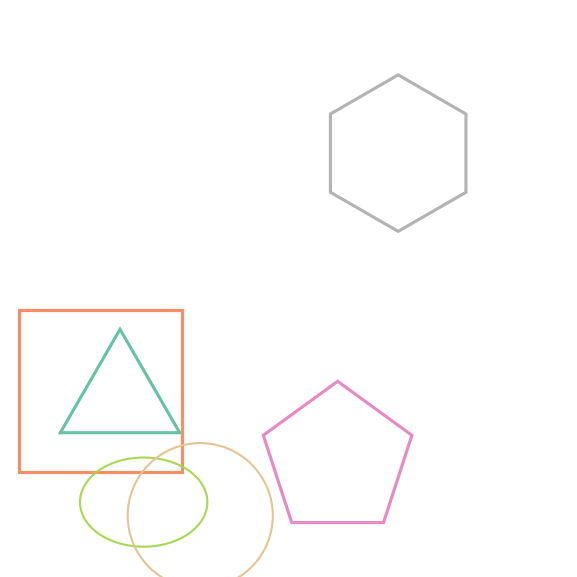[{"shape": "triangle", "thickness": 1.5, "radius": 0.6, "center": [0.208, 0.31]}, {"shape": "square", "thickness": 1.5, "radius": 0.7, "center": [0.174, 0.322]}, {"shape": "pentagon", "thickness": 1.5, "radius": 0.68, "center": [0.585, 0.204]}, {"shape": "oval", "thickness": 1, "radius": 0.55, "center": [0.249, 0.13]}, {"shape": "circle", "thickness": 1, "radius": 0.63, "center": [0.347, 0.106]}, {"shape": "hexagon", "thickness": 1.5, "radius": 0.68, "center": [0.689, 0.734]}]